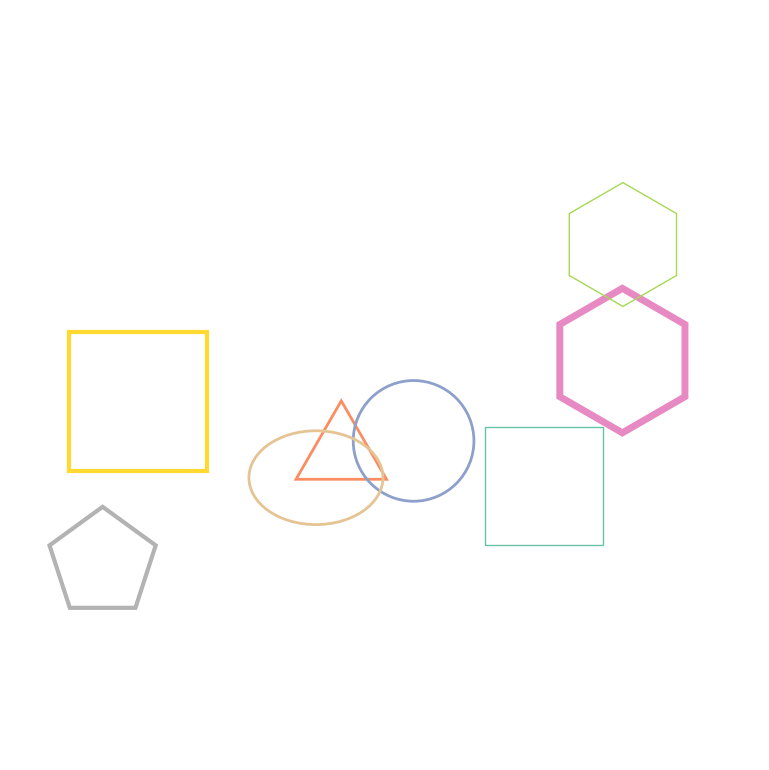[{"shape": "square", "thickness": 0.5, "radius": 0.38, "center": [0.707, 0.369]}, {"shape": "triangle", "thickness": 1, "radius": 0.34, "center": [0.443, 0.412]}, {"shape": "circle", "thickness": 1, "radius": 0.39, "center": [0.537, 0.427]}, {"shape": "hexagon", "thickness": 2.5, "radius": 0.47, "center": [0.808, 0.532]}, {"shape": "hexagon", "thickness": 0.5, "radius": 0.4, "center": [0.809, 0.682]}, {"shape": "square", "thickness": 1.5, "radius": 0.45, "center": [0.179, 0.479]}, {"shape": "oval", "thickness": 1, "radius": 0.44, "center": [0.41, 0.38]}, {"shape": "pentagon", "thickness": 1.5, "radius": 0.36, "center": [0.133, 0.269]}]